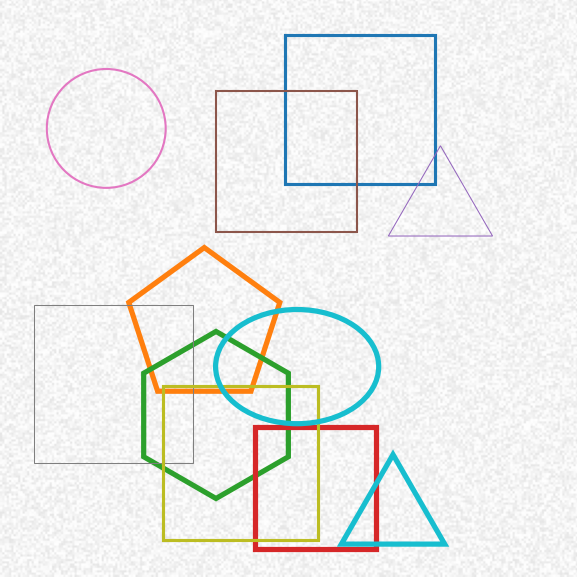[{"shape": "square", "thickness": 1.5, "radius": 0.65, "center": [0.623, 0.809]}, {"shape": "pentagon", "thickness": 2.5, "radius": 0.69, "center": [0.354, 0.433]}, {"shape": "hexagon", "thickness": 2.5, "radius": 0.72, "center": [0.374, 0.281]}, {"shape": "square", "thickness": 2.5, "radius": 0.53, "center": [0.547, 0.154]}, {"shape": "triangle", "thickness": 0.5, "radius": 0.52, "center": [0.763, 0.643]}, {"shape": "square", "thickness": 1, "radius": 0.61, "center": [0.496, 0.719]}, {"shape": "circle", "thickness": 1, "radius": 0.51, "center": [0.184, 0.777]}, {"shape": "square", "thickness": 0.5, "radius": 0.68, "center": [0.197, 0.334]}, {"shape": "square", "thickness": 1.5, "radius": 0.67, "center": [0.417, 0.198]}, {"shape": "oval", "thickness": 2.5, "radius": 0.71, "center": [0.515, 0.364]}, {"shape": "triangle", "thickness": 2.5, "radius": 0.52, "center": [0.681, 0.109]}]